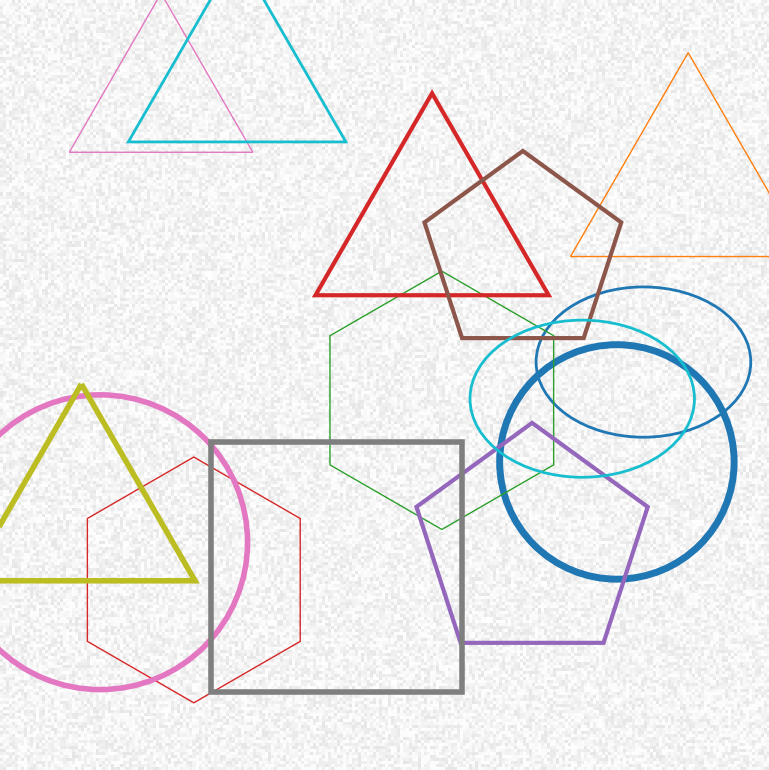[{"shape": "circle", "thickness": 2.5, "radius": 0.76, "center": [0.801, 0.4]}, {"shape": "oval", "thickness": 1, "radius": 0.7, "center": [0.836, 0.53]}, {"shape": "triangle", "thickness": 0.5, "radius": 0.88, "center": [0.894, 0.755]}, {"shape": "hexagon", "thickness": 0.5, "radius": 0.84, "center": [0.574, 0.48]}, {"shape": "triangle", "thickness": 1.5, "radius": 0.87, "center": [0.561, 0.704]}, {"shape": "hexagon", "thickness": 0.5, "radius": 0.8, "center": [0.252, 0.247]}, {"shape": "pentagon", "thickness": 1.5, "radius": 0.79, "center": [0.691, 0.293]}, {"shape": "pentagon", "thickness": 1.5, "radius": 0.67, "center": [0.679, 0.67]}, {"shape": "circle", "thickness": 2, "radius": 0.96, "center": [0.13, 0.296]}, {"shape": "triangle", "thickness": 0.5, "radius": 0.69, "center": [0.209, 0.871]}, {"shape": "square", "thickness": 2, "radius": 0.81, "center": [0.437, 0.264]}, {"shape": "triangle", "thickness": 2, "radius": 0.85, "center": [0.106, 0.331]}, {"shape": "oval", "thickness": 1, "radius": 0.73, "center": [0.756, 0.482]}, {"shape": "triangle", "thickness": 1, "radius": 0.82, "center": [0.308, 0.897]}]